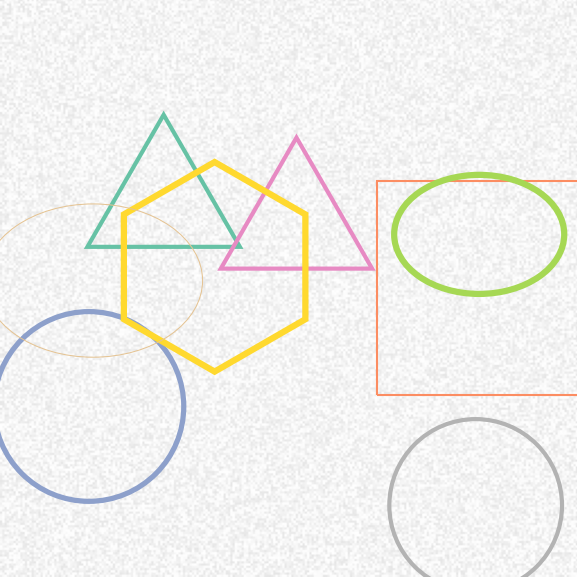[{"shape": "triangle", "thickness": 2, "radius": 0.76, "center": [0.283, 0.648]}, {"shape": "square", "thickness": 1, "radius": 0.93, "center": [0.839, 0.501]}, {"shape": "circle", "thickness": 2.5, "radius": 0.82, "center": [0.154, 0.295]}, {"shape": "triangle", "thickness": 2, "radius": 0.76, "center": [0.513, 0.61]}, {"shape": "oval", "thickness": 3, "radius": 0.74, "center": [0.83, 0.593]}, {"shape": "hexagon", "thickness": 3, "radius": 0.91, "center": [0.372, 0.537]}, {"shape": "oval", "thickness": 0.5, "radius": 0.95, "center": [0.161, 0.513]}, {"shape": "circle", "thickness": 2, "radius": 0.75, "center": [0.824, 0.124]}]